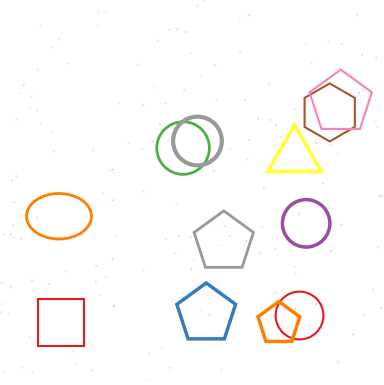[{"shape": "circle", "thickness": 1.5, "radius": 0.31, "center": [0.778, 0.18]}, {"shape": "square", "thickness": 1.5, "radius": 0.3, "center": [0.159, 0.163]}, {"shape": "pentagon", "thickness": 2.5, "radius": 0.4, "center": [0.536, 0.185]}, {"shape": "circle", "thickness": 2, "radius": 0.34, "center": [0.476, 0.615]}, {"shape": "circle", "thickness": 2.5, "radius": 0.31, "center": [0.795, 0.42]}, {"shape": "pentagon", "thickness": 2.5, "radius": 0.29, "center": [0.724, 0.16]}, {"shape": "oval", "thickness": 2, "radius": 0.42, "center": [0.153, 0.438]}, {"shape": "triangle", "thickness": 2.5, "radius": 0.4, "center": [0.765, 0.595]}, {"shape": "hexagon", "thickness": 1.5, "radius": 0.38, "center": [0.856, 0.708]}, {"shape": "pentagon", "thickness": 1.5, "radius": 0.43, "center": [0.885, 0.734]}, {"shape": "circle", "thickness": 3, "radius": 0.32, "center": [0.513, 0.634]}, {"shape": "pentagon", "thickness": 2, "radius": 0.41, "center": [0.581, 0.371]}]